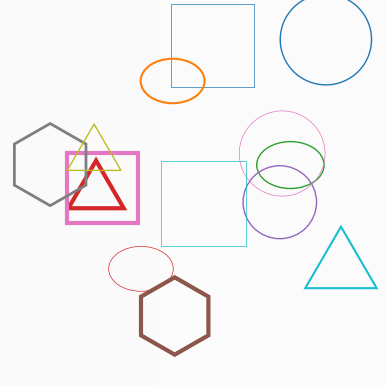[{"shape": "circle", "thickness": 1, "radius": 0.59, "center": [0.841, 0.897]}, {"shape": "square", "thickness": 0.5, "radius": 0.54, "center": [0.548, 0.882]}, {"shape": "oval", "thickness": 1.5, "radius": 0.41, "center": [0.445, 0.79]}, {"shape": "oval", "thickness": 1, "radius": 0.43, "center": [0.749, 0.571]}, {"shape": "triangle", "thickness": 3, "radius": 0.41, "center": [0.248, 0.5]}, {"shape": "oval", "thickness": 0.5, "radius": 0.42, "center": [0.364, 0.302]}, {"shape": "circle", "thickness": 1, "radius": 0.47, "center": [0.722, 0.475]}, {"shape": "hexagon", "thickness": 3, "radius": 0.5, "center": [0.451, 0.179]}, {"shape": "square", "thickness": 3, "radius": 0.46, "center": [0.264, 0.512]}, {"shape": "circle", "thickness": 0.5, "radius": 0.55, "center": [0.728, 0.601]}, {"shape": "hexagon", "thickness": 2, "radius": 0.53, "center": [0.129, 0.572]}, {"shape": "triangle", "thickness": 1, "radius": 0.4, "center": [0.243, 0.597]}, {"shape": "triangle", "thickness": 1.5, "radius": 0.53, "center": [0.88, 0.305]}, {"shape": "square", "thickness": 0.5, "radius": 0.55, "center": [0.525, 0.472]}]